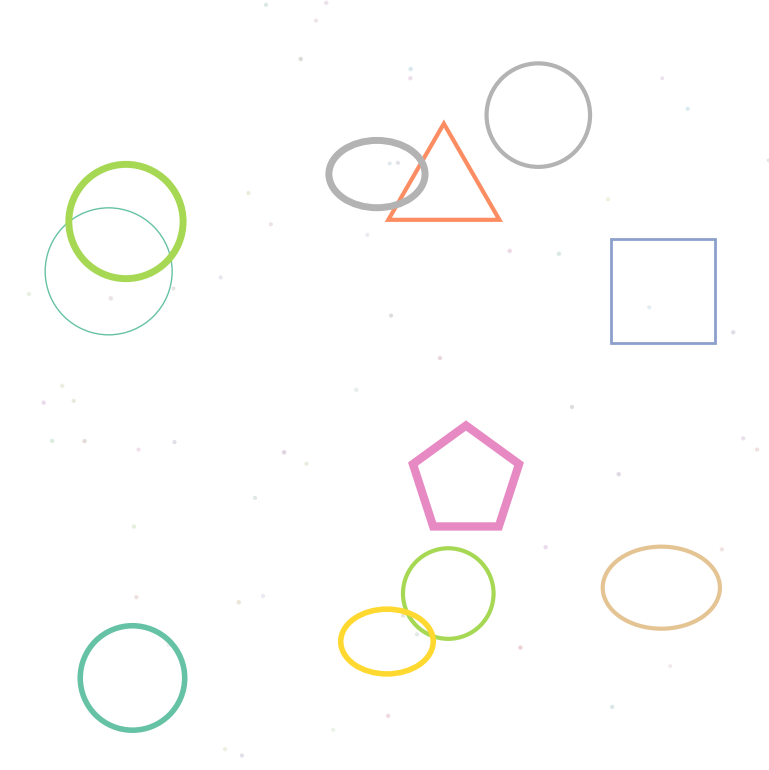[{"shape": "circle", "thickness": 2, "radius": 0.34, "center": [0.172, 0.12]}, {"shape": "circle", "thickness": 0.5, "radius": 0.41, "center": [0.141, 0.648]}, {"shape": "triangle", "thickness": 1.5, "radius": 0.42, "center": [0.576, 0.756]}, {"shape": "square", "thickness": 1, "radius": 0.34, "center": [0.862, 0.622]}, {"shape": "pentagon", "thickness": 3, "radius": 0.36, "center": [0.605, 0.375]}, {"shape": "circle", "thickness": 1.5, "radius": 0.29, "center": [0.582, 0.229]}, {"shape": "circle", "thickness": 2.5, "radius": 0.37, "center": [0.164, 0.712]}, {"shape": "oval", "thickness": 2, "radius": 0.3, "center": [0.503, 0.167]}, {"shape": "oval", "thickness": 1.5, "radius": 0.38, "center": [0.859, 0.237]}, {"shape": "circle", "thickness": 1.5, "radius": 0.34, "center": [0.699, 0.85]}, {"shape": "oval", "thickness": 2.5, "radius": 0.31, "center": [0.49, 0.774]}]